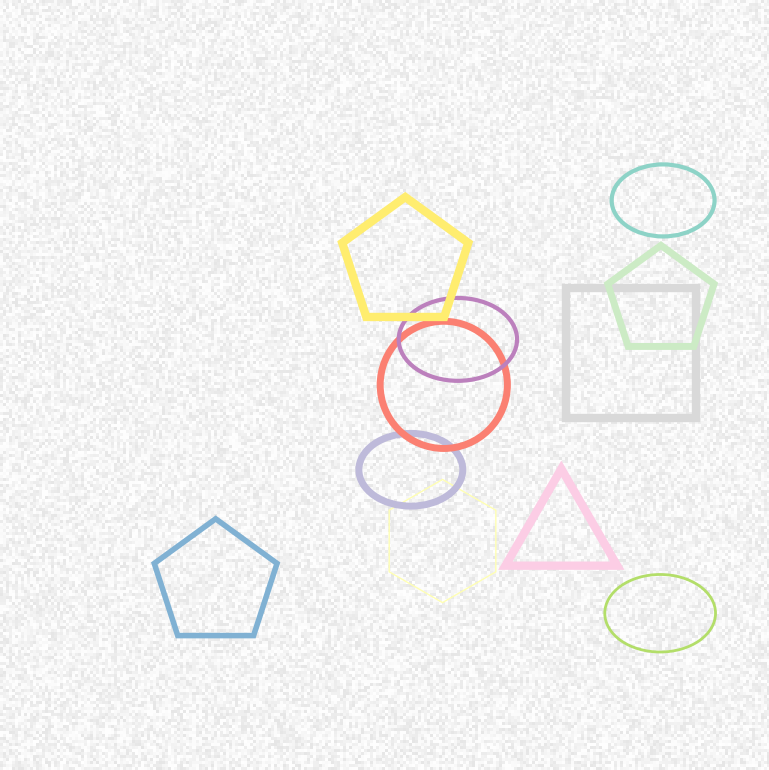[{"shape": "oval", "thickness": 1.5, "radius": 0.33, "center": [0.861, 0.74]}, {"shape": "hexagon", "thickness": 0.5, "radius": 0.4, "center": [0.575, 0.297]}, {"shape": "oval", "thickness": 2.5, "radius": 0.34, "center": [0.534, 0.39]}, {"shape": "circle", "thickness": 2.5, "radius": 0.41, "center": [0.576, 0.5]}, {"shape": "pentagon", "thickness": 2, "radius": 0.42, "center": [0.28, 0.242]}, {"shape": "oval", "thickness": 1, "radius": 0.36, "center": [0.857, 0.204]}, {"shape": "triangle", "thickness": 3, "radius": 0.42, "center": [0.729, 0.307]}, {"shape": "square", "thickness": 3, "radius": 0.42, "center": [0.82, 0.542]}, {"shape": "oval", "thickness": 1.5, "radius": 0.38, "center": [0.595, 0.559]}, {"shape": "pentagon", "thickness": 2.5, "radius": 0.36, "center": [0.858, 0.609]}, {"shape": "pentagon", "thickness": 3, "radius": 0.43, "center": [0.526, 0.658]}]